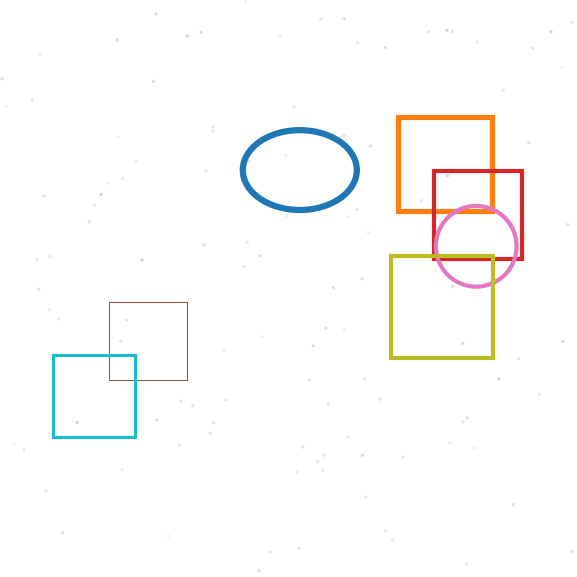[{"shape": "oval", "thickness": 3, "radius": 0.49, "center": [0.519, 0.705]}, {"shape": "square", "thickness": 2.5, "radius": 0.41, "center": [0.771, 0.715]}, {"shape": "square", "thickness": 2, "radius": 0.38, "center": [0.828, 0.627]}, {"shape": "square", "thickness": 0.5, "radius": 0.34, "center": [0.257, 0.408]}, {"shape": "circle", "thickness": 2, "radius": 0.35, "center": [0.825, 0.573]}, {"shape": "square", "thickness": 2, "radius": 0.44, "center": [0.766, 0.467]}, {"shape": "square", "thickness": 1.5, "radius": 0.36, "center": [0.162, 0.313]}]